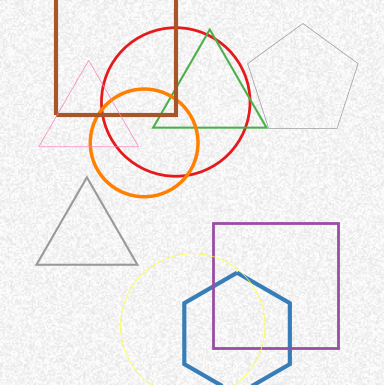[{"shape": "circle", "thickness": 2, "radius": 0.96, "center": [0.457, 0.735]}, {"shape": "hexagon", "thickness": 3, "radius": 0.79, "center": [0.616, 0.133]}, {"shape": "triangle", "thickness": 1.5, "radius": 0.85, "center": [0.545, 0.753]}, {"shape": "square", "thickness": 2, "radius": 0.81, "center": [0.716, 0.257]}, {"shape": "circle", "thickness": 2.5, "radius": 0.7, "center": [0.374, 0.629]}, {"shape": "circle", "thickness": 0.5, "radius": 0.94, "center": [0.501, 0.153]}, {"shape": "square", "thickness": 3, "radius": 0.78, "center": [0.301, 0.858]}, {"shape": "triangle", "thickness": 0.5, "radius": 0.75, "center": [0.23, 0.694]}, {"shape": "pentagon", "thickness": 0.5, "radius": 0.75, "center": [0.787, 0.788]}, {"shape": "triangle", "thickness": 1.5, "radius": 0.76, "center": [0.226, 0.388]}]